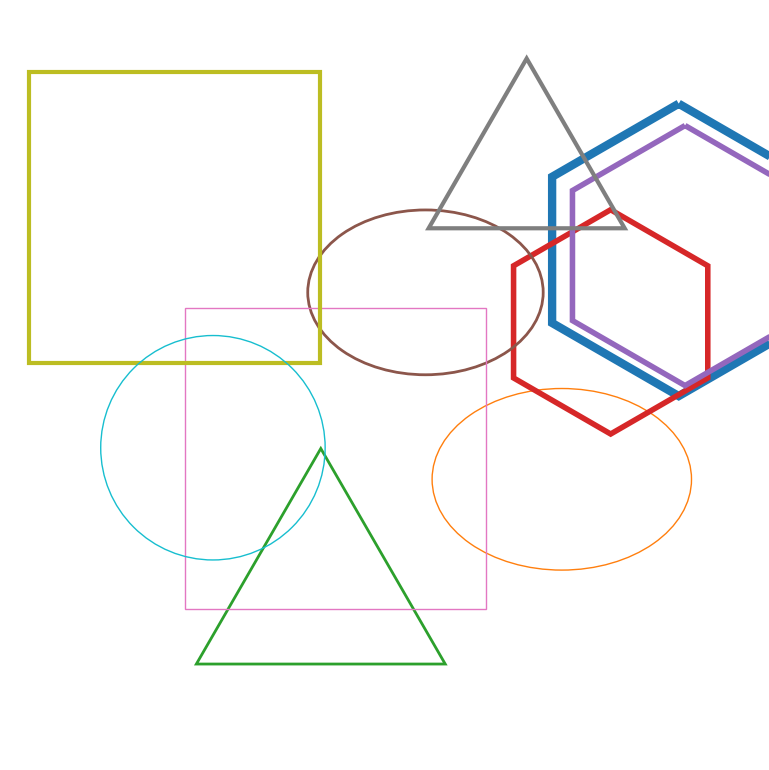[{"shape": "hexagon", "thickness": 3, "radius": 0.95, "center": [0.881, 0.675]}, {"shape": "oval", "thickness": 0.5, "radius": 0.84, "center": [0.73, 0.378]}, {"shape": "triangle", "thickness": 1, "radius": 0.93, "center": [0.417, 0.231]}, {"shape": "hexagon", "thickness": 2, "radius": 0.73, "center": [0.793, 0.582]}, {"shape": "hexagon", "thickness": 2, "radius": 0.84, "center": [0.89, 0.668]}, {"shape": "oval", "thickness": 1, "radius": 0.76, "center": [0.553, 0.62]}, {"shape": "square", "thickness": 0.5, "radius": 0.98, "center": [0.436, 0.405]}, {"shape": "triangle", "thickness": 1.5, "radius": 0.73, "center": [0.684, 0.777]}, {"shape": "square", "thickness": 1.5, "radius": 0.94, "center": [0.227, 0.717]}, {"shape": "circle", "thickness": 0.5, "radius": 0.73, "center": [0.277, 0.419]}]